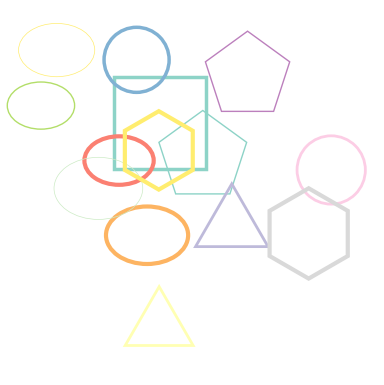[{"shape": "pentagon", "thickness": 1, "radius": 0.6, "center": [0.527, 0.593]}, {"shape": "square", "thickness": 2.5, "radius": 0.59, "center": [0.416, 0.68]}, {"shape": "triangle", "thickness": 2, "radius": 0.51, "center": [0.413, 0.154]}, {"shape": "triangle", "thickness": 2, "radius": 0.54, "center": [0.602, 0.414]}, {"shape": "oval", "thickness": 3, "radius": 0.45, "center": [0.309, 0.583]}, {"shape": "circle", "thickness": 2.5, "radius": 0.42, "center": [0.355, 0.845]}, {"shape": "oval", "thickness": 3, "radius": 0.53, "center": [0.382, 0.389]}, {"shape": "oval", "thickness": 1, "radius": 0.44, "center": [0.106, 0.726]}, {"shape": "circle", "thickness": 2, "radius": 0.44, "center": [0.86, 0.559]}, {"shape": "hexagon", "thickness": 3, "radius": 0.59, "center": [0.802, 0.394]}, {"shape": "pentagon", "thickness": 1, "radius": 0.58, "center": [0.643, 0.804]}, {"shape": "oval", "thickness": 0.5, "radius": 0.58, "center": [0.256, 0.511]}, {"shape": "oval", "thickness": 0.5, "radius": 0.49, "center": [0.147, 0.87]}, {"shape": "hexagon", "thickness": 3, "radius": 0.51, "center": [0.412, 0.609]}]